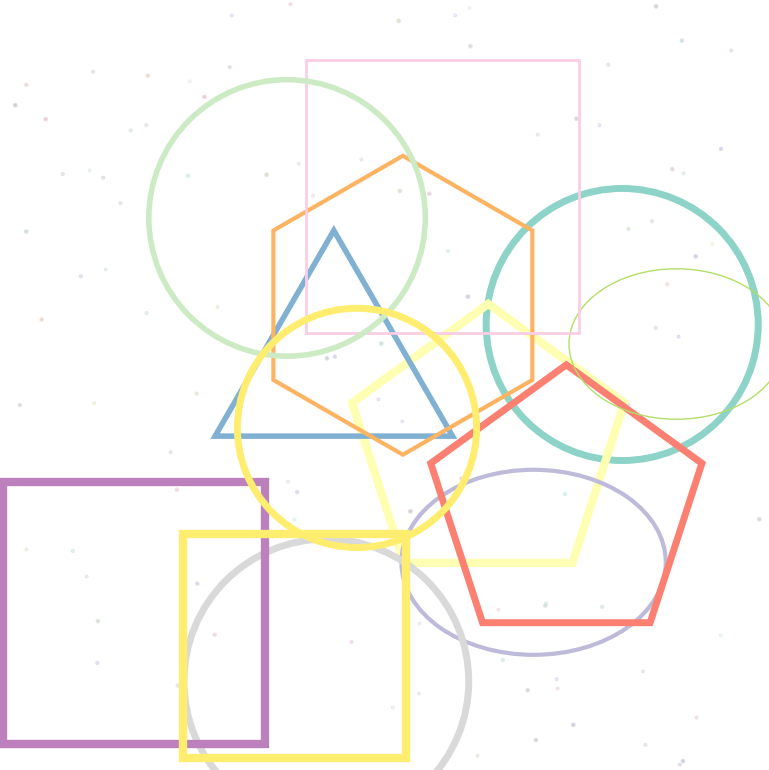[{"shape": "circle", "thickness": 2.5, "radius": 0.88, "center": [0.808, 0.579]}, {"shape": "pentagon", "thickness": 3, "radius": 0.93, "center": [0.634, 0.419]}, {"shape": "oval", "thickness": 1.5, "radius": 0.86, "center": [0.693, 0.27]}, {"shape": "pentagon", "thickness": 2.5, "radius": 0.93, "center": [0.735, 0.341]}, {"shape": "triangle", "thickness": 2, "radius": 0.89, "center": [0.434, 0.523]}, {"shape": "hexagon", "thickness": 1.5, "radius": 0.97, "center": [0.523, 0.604]}, {"shape": "oval", "thickness": 0.5, "radius": 0.7, "center": [0.879, 0.553]}, {"shape": "square", "thickness": 1, "radius": 0.89, "center": [0.574, 0.745]}, {"shape": "circle", "thickness": 2.5, "radius": 0.92, "center": [0.424, 0.115]}, {"shape": "square", "thickness": 3, "radius": 0.85, "center": [0.174, 0.204]}, {"shape": "circle", "thickness": 2, "radius": 0.9, "center": [0.373, 0.717]}, {"shape": "square", "thickness": 3, "radius": 0.73, "center": [0.383, 0.161]}, {"shape": "circle", "thickness": 2.5, "radius": 0.78, "center": [0.464, 0.444]}]